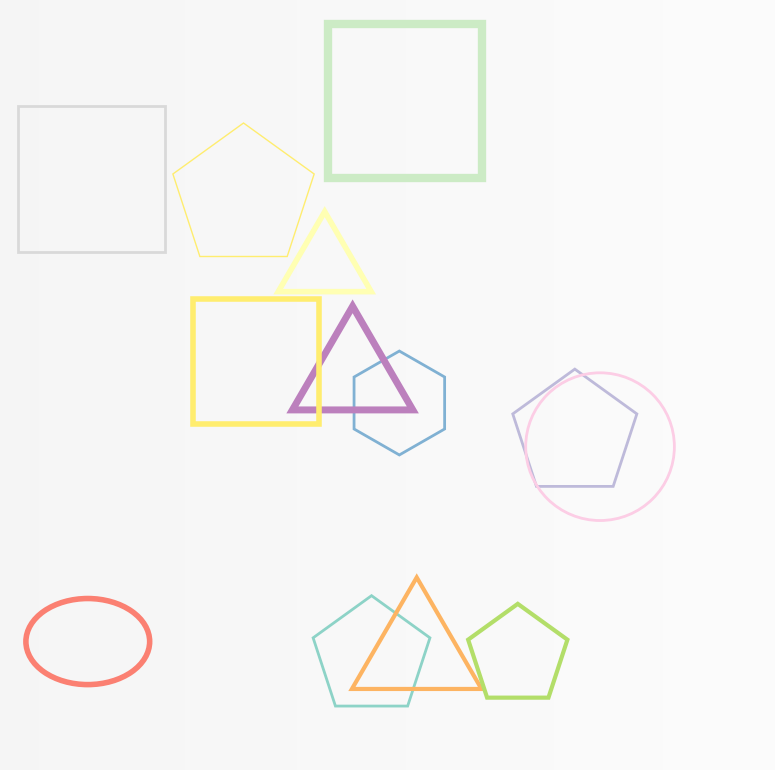[{"shape": "pentagon", "thickness": 1, "radius": 0.4, "center": [0.479, 0.147]}, {"shape": "triangle", "thickness": 2, "radius": 0.35, "center": [0.419, 0.656]}, {"shape": "pentagon", "thickness": 1, "radius": 0.42, "center": [0.742, 0.436]}, {"shape": "oval", "thickness": 2, "radius": 0.4, "center": [0.113, 0.167]}, {"shape": "hexagon", "thickness": 1, "radius": 0.34, "center": [0.515, 0.477]}, {"shape": "triangle", "thickness": 1.5, "radius": 0.48, "center": [0.538, 0.154]}, {"shape": "pentagon", "thickness": 1.5, "radius": 0.34, "center": [0.668, 0.148]}, {"shape": "circle", "thickness": 1, "radius": 0.48, "center": [0.774, 0.42]}, {"shape": "square", "thickness": 1, "radius": 0.47, "center": [0.118, 0.768]}, {"shape": "triangle", "thickness": 2.5, "radius": 0.45, "center": [0.455, 0.512]}, {"shape": "square", "thickness": 3, "radius": 0.5, "center": [0.523, 0.869]}, {"shape": "pentagon", "thickness": 0.5, "radius": 0.48, "center": [0.314, 0.744]}, {"shape": "square", "thickness": 2, "radius": 0.41, "center": [0.33, 0.531]}]